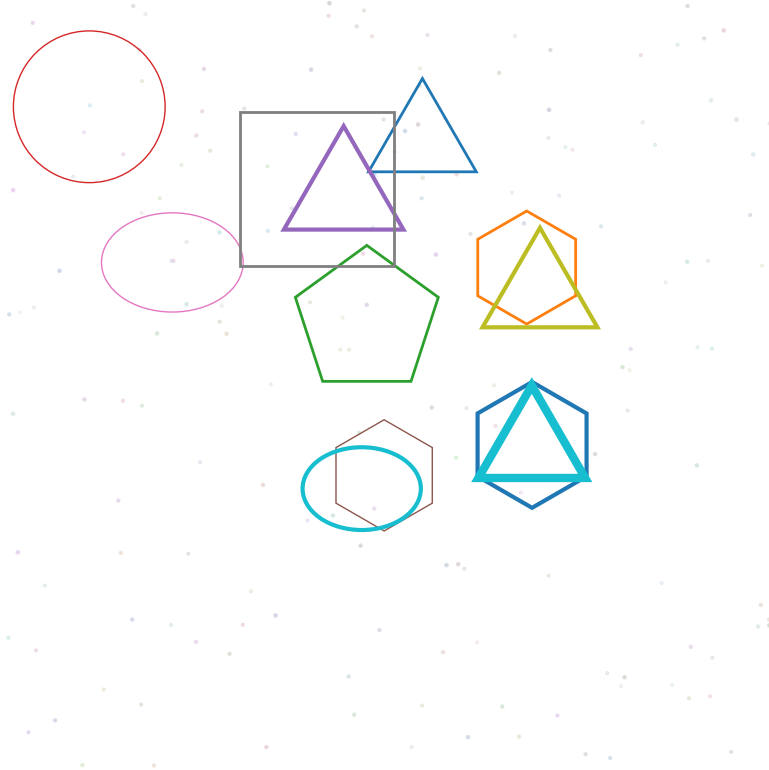[{"shape": "hexagon", "thickness": 1.5, "radius": 0.41, "center": [0.691, 0.422]}, {"shape": "triangle", "thickness": 1, "radius": 0.4, "center": [0.549, 0.817]}, {"shape": "hexagon", "thickness": 1, "radius": 0.37, "center": [0.684, 0.653]}, {"shape": "pentagon", "thickness": 1, "radius": 0.49, "center": [0.476, 0.584]}, {"shape": "circle", "thickness": 0.5, "radius": 0.49, "center": [0.116, 0.861]}, {"shape": "triangle", "thickness": 1.5, "radius": 0.45, "center": [0.446, 0.747]}, {"shape": "hexagon", "thickness": 0.5, "radius": 0.36, "center": [0.499, 0.383]}, {"shape": "oval", "thickness": 0.5, "radius": 0.46, "center": [0.224, 0.659]}, {"shape": "square", "thickness": 1, "radius": 0.5, "center": [0.412, 0.754]}, {"shape": "triangle", "thickness": 1.5, "radius": 0.43, "center": [0.701, 0.618]}, {"shape": "oval", "thickness": 1.5, "radius": 0.38, "center": [0.47, 0.365]}, {"shape": "triangle", "thickness": 3, "radius": 0.4, "center": [0.691, 0.419]}]